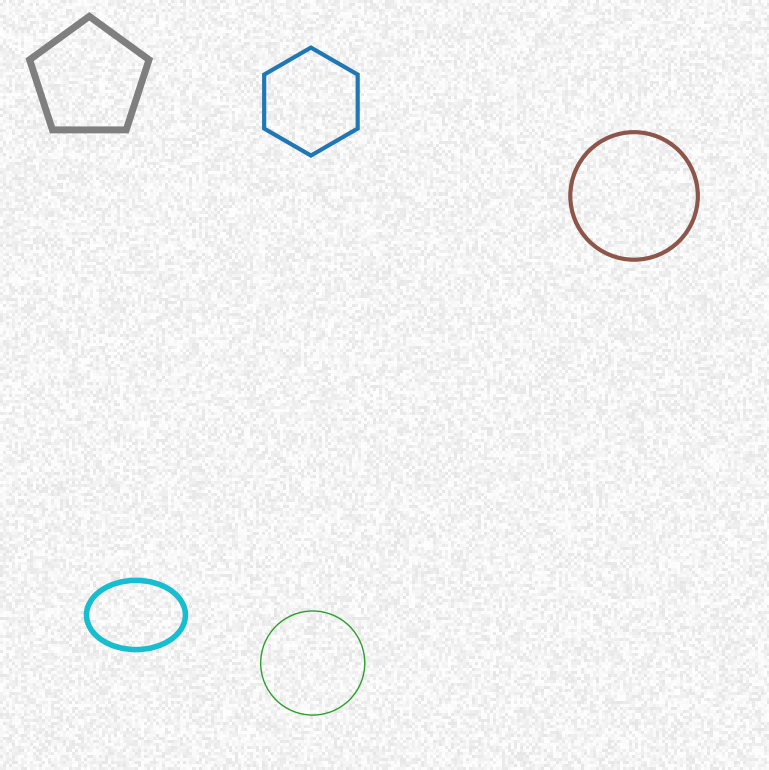[{"shape": "hexagon", "thickness": 1.5, "radius": 0.35, "center": [0.404, 0.868]}, {"shape": "circle", "thickness": 0.5, "radius": 0.34, "center": [0.406, 0.139]}, {"shape": "circle", "thickness": 1.5, "radius": 0.41, "center": [0.823, 0.746]}, {"shape": "pentagon", "thickness": 2.5, "radius": 0.41, "center": [0.116, 0.897]}, {"shape": "oval", "thickness": 2, "radius": 0.32, "center": [0.177, 0.201]}]